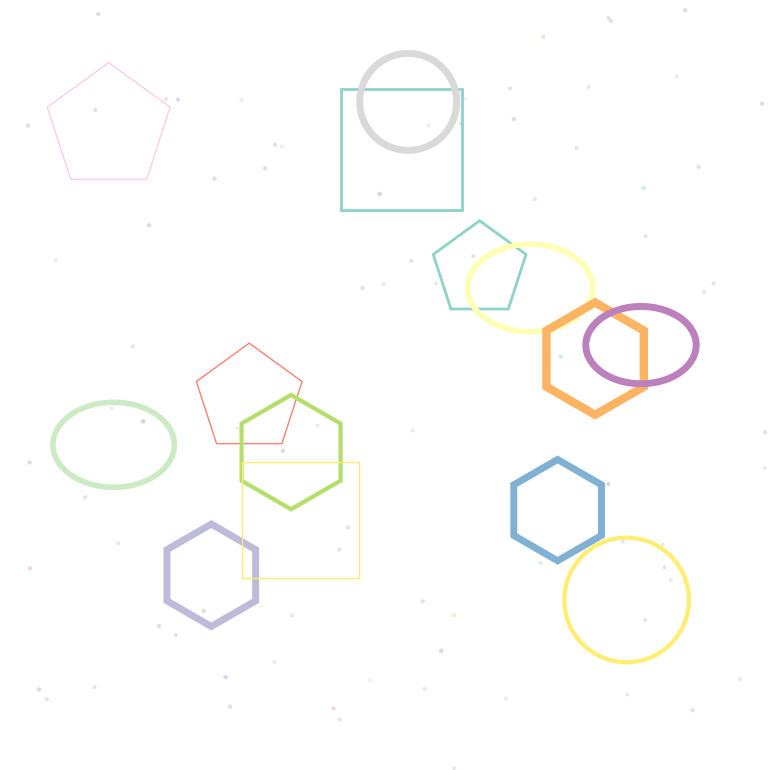[{"shape": "pentagon", "thickness": 1, "radius": 0.32, "center": [0.623, 0.65]}, {"shape": "square", "thickness": 1, "radius": 0.39, "center": [0.522, 0.806]}, {"shape": "oval", "thickness": 2, "radius": 0.41, "center": [0.689, 0.626]}, {"shape": "hexagon", "thickness": 2.5, "radius": 0.33, "center": [0.274, 0.253]}, {"shape": "pentagon", "thickness": 0.5, "radius": 0.36, "center": [0.324, 0.482]}, {"shape": "hexagon", "thickness": 2.5, "radius": 0.33, "center": [0.724, 0.337]}, {"shape": "hexagon", "thickness": 3, "radius": 0.36, "center": [0.773, 0.534]}, {"shape": "hexagon", "thickness": 1.5, "radius": 0.37, "center": [0.378, 0.413]}, {"shape": "pentagon", "thickness": 0.5, "radius": 0.42, "center": [0.141, 0.835]}, {"shape": "circle", "thickness": 2.5, "radius": 0.31, "center": [0.53, 0.868]}, {"shape": "oval", "thickness": 2.5, "radius": 0.36, "center": [0.832, 0.552]}, {"shape": "oval", "thickness": 2, "radius": 0.39, "center": [0.148, 0.422]}, {"shape": "circle", "thickness": 1.5, "radius": 0.4, "center": [0.814, 0.221]}, {"shape": "square", "thickness": 0.5, "radius": 0.38, "center": [0.39, 0.325]}]